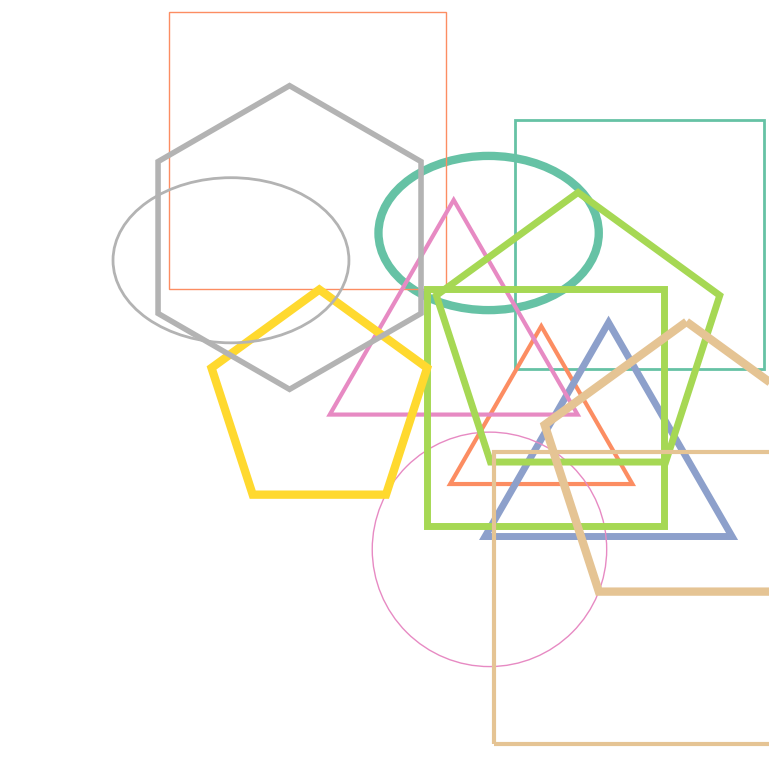[{"shape": "oval", "thickness": 3, "radius": 0.72, "center": [0.635, 0.697]}, {"shape": "square", "thickness": 1, "radius": 0.81, "center": [0.831, 0.682]}, {"shape": "square", "thickness": 0.5, "radius": 0.9, "center": [0.399, 0.805]}, {"shape": "triangle", "thickness": 1.5, "radius": 0.68, "center": [0.703, 0.44]}, {"shape": "triangle", "thickness": 2.5, "radius": 0.93, "center": [0.79, 0.396]}, {"shape": "triangle", "thickness": 1.5, "radius": 0.93, "center": [0.589, 0.554]}, {"shape": "circle", "thickness": 0.5, "radius": 0.76, "center": [0.636, 0.287]}, {"shape": "square", "thickness": 2.5, "radius": 0.77, "center": [0.709, 0.471]}, {"shape": "pentagon", "thickness": 2.5, "radius": 0.97, "center": [0.751, 0.557]}, {"shape": "pentagon", "thickness": 3, "radius": 0.74, "center": [0.415, 0.477]}, {"shape": "square", "thickness": 1.5, "radius": 0.95, "center": [0.831, 0.223]}, {"shape": "pentagon", "thickness": 3, "radius": 0.97, "center": [0.892, 0.388]}, {"shape": "oval", "thickness": 1, "radius": 0.77, "center": [0.3, 0.662]}, {"shape": "hexagon", "thickness": 2, "radius": 0.99, "center": [0.376, 0.692]}]